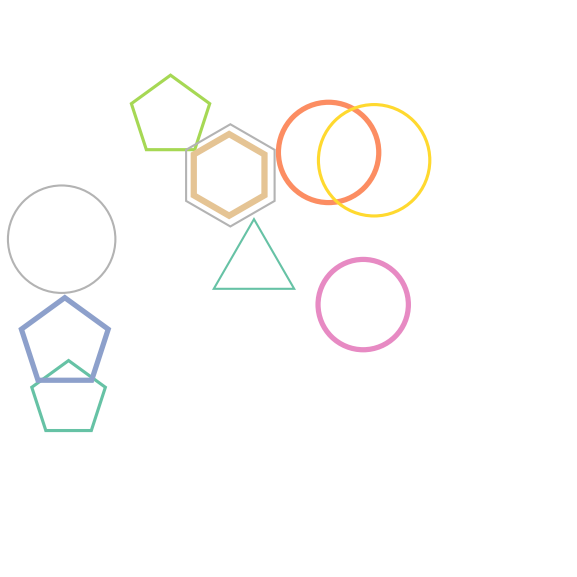[{"shape": "pentagon", "thickness": 1.5, "radius": 0.34, "center": [0.119, 0.308]}, {"shape": "triangle", "thickness": 1, "radius": 0.4, "center": [0.44, 0.539]}, {"shape": "circle", "thickness": 2.5, "radius": 0.43, "center": [0.569, 0.735]}, {"shape": "pentagon", "thickness": 2.5, "radius": 0.4, "center": [0.112, 0.405]}, {"shape": "circle", "thickness": 2.5, "radius": 0.39, "center": [0.629, 0.472]}, {"shape": "pentagon", "thickness": 1.5, "radius": 0.36, "center": [0.295, 0.798]}, {"shape": "circle", "thickness": 1.5, "radius": 0.48, "center": [0.648, 0.722]}, {"shape": "hexagon", "thickness": 3, "radius": 0.35, "center": [0.397, 0.696]}, {"shape": "hexagon", "thickness": 1, "radius": 0.44, "center": [0.399, 0.695]}, {"shape": "circle", "thickness": 1, "radius": 0.47, "center": [0.107, 0.585]}]